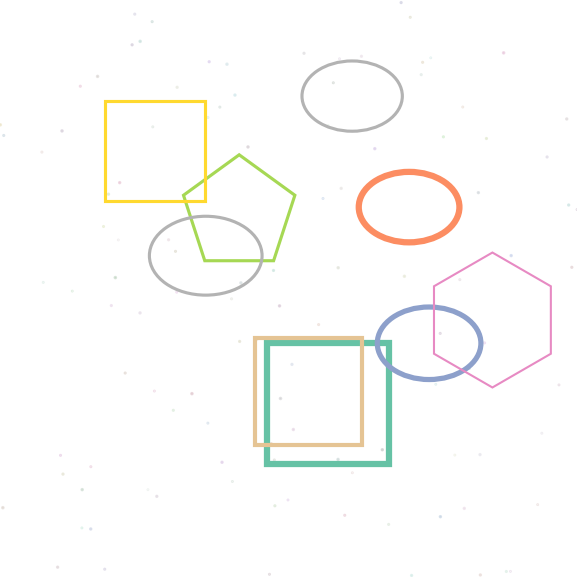[{"shape": "square", "thickness": 3, "radius": 0.53, "center": [0.568, 0.3]}, {"shape": "oval", "thickness": 3, "radius": 0.44, "center": [0.708, 0.641]}, {"shape": "oval", "thickness": 2.5, "radius": 0.45, "center": [0.743, 0.405]}, {"shape": "hexagon", "thickness": 1, "radius": 0.58, "center": [0.853, 0.445]}, {"shape": "pentagon", "thickness": 1.5, "radius": 0.51, "center": [0.414, 0.63]}, {"shape": "square", "thickness": 1.5, "radius": 0.43, "center": [0.268, 0.737]}, {"shape": "square", "thickness": 2, "radius": 0.46, "center": [0.534, 0.321]}, {"shape": "oval", "thickness": 1.5, "radius": 0.49, "center": [0.356, 0.556]}, {"shape": "oval", "thickness": 1.5, "radius": 0.43, "center": [0.61, 0.833]}]